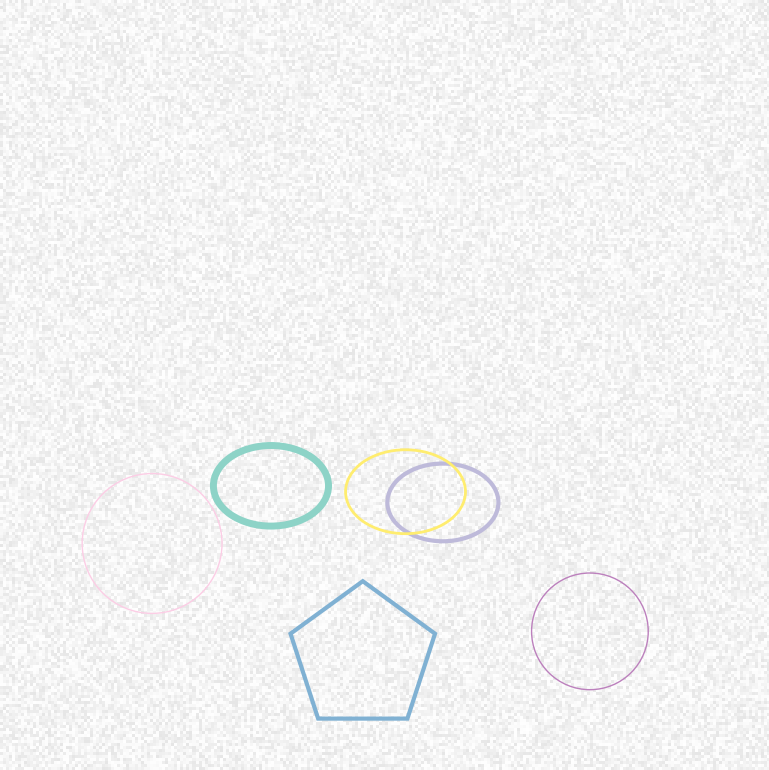[{"shape": "oval", "thickness": 2.5, "radius": 0.37, "center": [0.352, 0.369]}, {"shape": "oval", "thickness": 1.5, "radius": 0.36, "center": [0.575, 0.348]}, {"shape": "pentagon", "thickness": 1.5, "radius": 0.49, "center": [0.471, 0.147]}, {"shape": "circle", "thickness": 0.5, "radius": 0.45, "center": [0.198, 0.294]}, {"shape": "circle", "thickness": 0.5, "radius": 0.38, "center": [0.766, 0.18]}, {"shape": "oval", "thickness": 1, "radius": 0.39, "center": [0.527, 0.361]}]